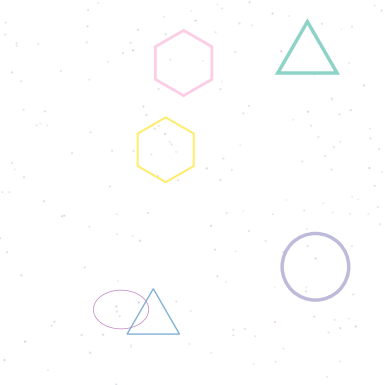[{"shape": "triangle", "thickness": 2.5, "radius": 0.44, "center": [0.798, 0.855]}, {"shape": "circle", "thickness": 2.5, "radius": 0.43, "center": [0.819, 0.307]}, {"shape": "triangle", "thickness": 1, "radius": 0.39, "center": [0.398, 0.172]}, {"shape": "hexagon", "thickness": 2, "radius": 0.42, "center": [0.477, 0.836]}, {"shape": "oval", "thickness": 0.5, "radius": 0.36, "center": [0.314, 0.196]}, {"shape": "hexagon", "thickness": 1.5, "radius": 0.42, "center": [0.43, 0.611]}]